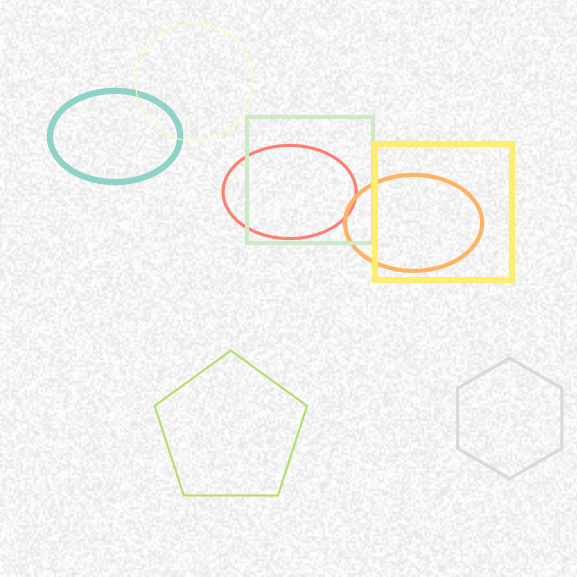[{"shape": "oval", "thickness": 3, "radius": 0.56, "center": [0.199, 0.763]}, {"shape": "circle", "thickness": 0.5, "radius": 0.51, "center": [0.337, 0.857]}, {"shape": "oval", "thickness": 1.5, "radius": 0.58, "center": [0.501, 0.667]}, {"shape": "oval", "thickness": 2, "radius": 0.59, "center": [0.716, 0.613]}, {"shape": "pentagon", "thickness": 1, "radius": 0.69, "center": [0.4, 0.253]}, {"shape": "hexagon", "thickness": 1.5, "radius": 0.52, "center": [0.883, 0.275]}, {"shape": "square", "thickness": 2, "radius": 0.55, "center": [0.537, 0.688]}, {"shape": "square", "thickness": 3, "radius": 0.59, "center": [0.767, 0.632]}]